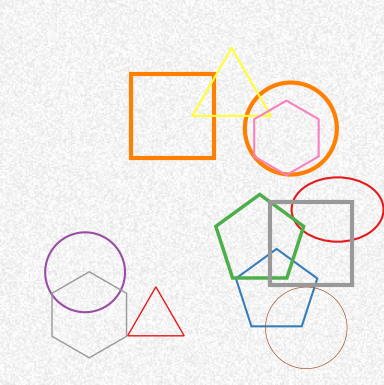[{"shape": "oval", "thickness": 1.5, "radius": 0.6, "center": [0.877, 0.456]}, {"shape": "triangle", "thickness": 1, "radius": 0.42, "center": [0.405, 0.17]}, {"shape": "pentagon", "thickness": 1.5, "radius": 0.56, "center": [0.718, 0.242]}, {"shape": "pentagon", "thickness": 2.5, "radius": 0.6, "center": [0.675, 0.375]}, {"shape": "circle", "thickness": 1.5, "radius": 0.52, "center": [0.221, 0.293]}, {"shape": "square", "thickness": 3, "radius": 0.54, "center": [0.449, 0.698]}, {"shape": "circle", "thickness": 3, "radius": 0.6, "center": [0.755, 0.666]}, {"shape": "triangle", "thickness": 1.5, "radius": 0.59, "center": [0.602, 0.758]}, {"shape": "circle", "thickness": 0.5, "radius": 0.53, "center": [0.796, 0.148]}, {"shape": "hexagon", "thickness": 1.5, "radius": 0.48, "center": [0.744, 0.642]}, {"shape": "square", "thickness": 3, "radius": 0.54, "center": [0.808, 0.368]}, {"shape": "hexagon", "thickness": 1, "radius": 0.56, "center": [0.232, 0.182]}]